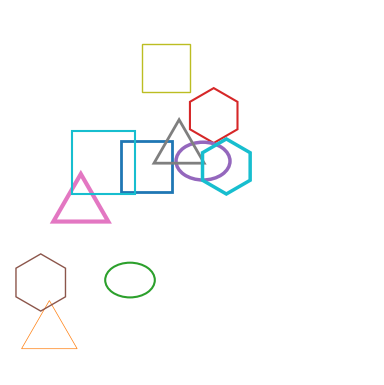[{"shape": "square", "thickness": 2, "radius": 0.33, "center": [0.38, 0.567]}, {"shape": "triangle", "thickness": 0.5, "radius": 0.42, "center": [0.128, 0.136]}, {"shape": "oval", "thickness": 1.5, "radius": 0.32, "center": [0.338, 0.273]}, {"shape": "hexagon", "thickness": 1.5, "radius": 0.36, "center": [0.555, 0.7]}, {"shape": "oval", "thickness": 2.5, "radius": 0.35, "center": [0.527, 0.582]}, {"shape": "hexagon", "thickness": 1, "radius": 0.37, "center": [0.106, 0.266]}, {"shape": "triangle", "thickness": 3, "radius": 0.41, "center": [0.21, 0.466]}, {"shape": "triangle", "thickness": 2, "radius": 0.38, "center": [0.465, 0.614]}, {"shape": "square", "thickness": 1, "radius": 0.31, "center": [0.432, 0.825]}, {"shape": "square", "thickness": 1.5, "radius": 0.41, "center": [0.269, 0.578]}, {"shape": "hexagon", "thickness": 2.5, "radius": 0.36, "center": [0.588, 0.568]}]